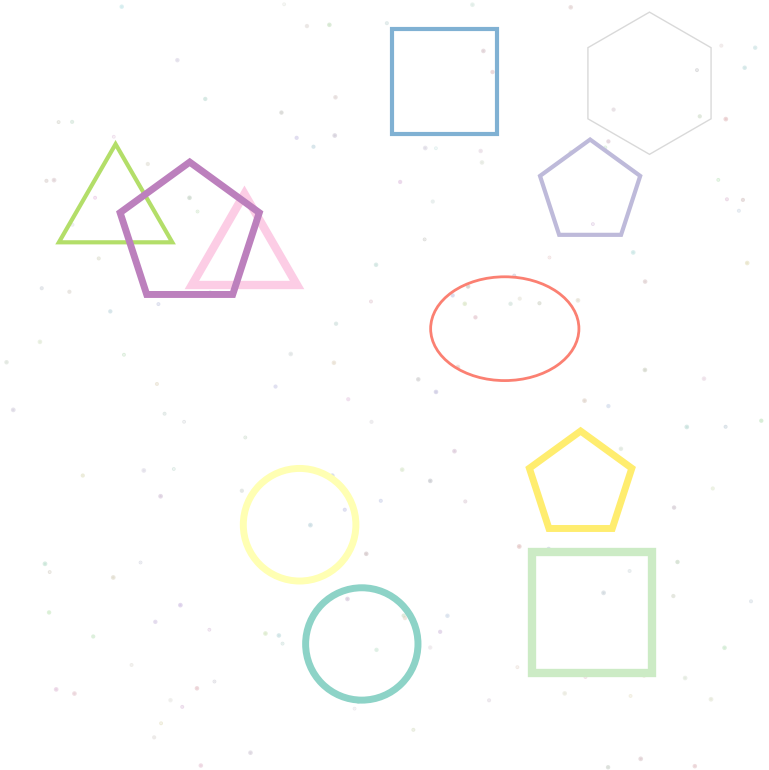[{"shape": "circle", "thickness": 2.5, "radius": 0.36, "center": [0.47, 0.164]}, {"shape": "circle", "thickness": 2.5, "radius": 0.37, "center": [0.389, 0.319]}, {"shape": "pentagon", "thickness": 1.5, "radius": 0.34, "center": [0.766, 0.75]}, {"shape": "oval", "thickness": 1, "radius": 0.48, "center": [0.656, 0.573]}, {"shape": "square", "thickness": 1.5, "radius": 0.34, "center": [0.577, 0.894]}, {"shape": "triangle", "thickness": 1.5, "radius": 0.43, "center": [0.15, 0.728]}, {"shape": "triangle", "thickness": 3, "radius": 0.39, "center": [0.317, 0.669]}, {"shape": "hexagon", "thickness": 0.5, "radius": 0.46, "center": [0.843, 0.892]}, {"shape": "pentagon", "thickness": 2.5, "radius": 0.48, "center": [0.246, 0.694]}, {"shape": "square", "thickness": 3, "radius": 0.39, "center": [0.768, 0.205]}, {"shape": "pentagon", "thickness": 2.5, "radius": 0.35, "center": [0.754, 0.37]}]